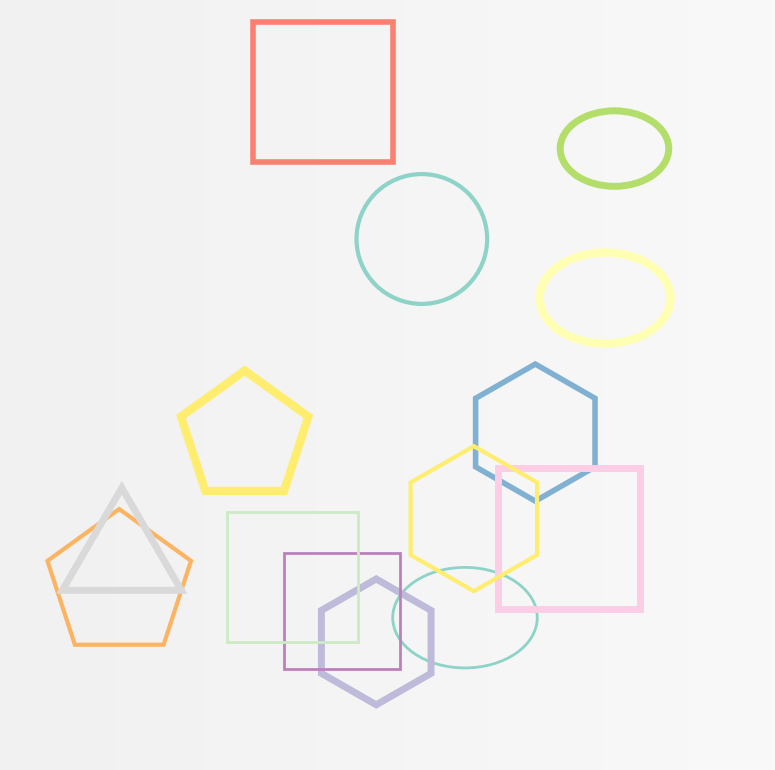[{"shape": "oval", "thickness": 1, "radius": 0.47, "center": [0.6, 0.198]}, {"shape": "circle", "thickness": 1.5, "radius": 0.42, "center": [0.544, 0.69]}, {"shape": "oval", "thickness": 3, "radius": 0.42, "center": [0.781, 0.613]}, {"shape": "hexagon", "thickness": 2.5, "radius": 0.41, "center": [0.485, 0.166]}, {"shape": "square", "thickness": 2, "radius": 0.45, "center": [0.417, 0.88]}, {"shape": "hexagon", "thickness": 2, "radius": 0.44, "center": [0.691, 0.438]}, {"shape": "pentagon", "thickness": 1.5, "radius": 0.49, "center": [0.154, 0.242]}, {"shape": "oval", "thickness": 2.5, "radius": 0.35, "center": [0.793, 0.807]}, {"shape": "square", "thickness": 2.5, "radius": 0.46, "center": [0.734, 0.3]}, {"shape": "triangle", "thickness": 2.5, "radius": 0.44, "center": [0.157, 0.278]}, {"shape": "square", "thickness": 1, "radius": 0.37, "center": [0.442, 0.206]}, {"shape": "square", "thickness": 1, "radius": 0.42, "center": [0.377, 0.25]}, {"shape": "pentagon", "thickness": 3, "radius": 0.43, "center": [0.316, 0.432]}, {"shape": "hexagon", "thickness": 1.5, "radius": 0.47, "center": [0.611, 0.326]}]